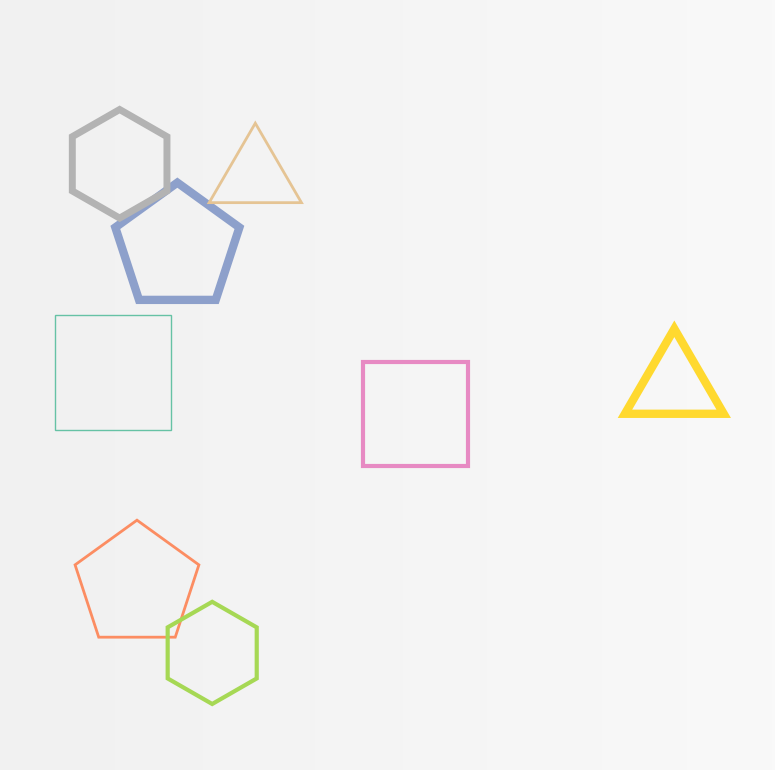[{"shape": "square", "thickness": 0.5, "radius": 0.37, "center": [0.146, 0.517]}, {"shape": "pentagon", "thickness": 1, "radius": 0.42, "center": [0.177, 0.24]}, {"shape": "pentagon", "thickness": 3, "radius": 0.42, "center": [0.229, 0.679]}, {"shape": "square", "thickness": 1.5, "radius": 0.34, "center": [0.536, 0.463]}, {"shape": "hexagon", "thickness": 1.5, "radius": 0.33, "center": [0.274, 0.152]}, {"shape": "triangle", "thickness": 3, "radius": 0.37, "center": [0.87, 0.499]}, {"shape": "triangle", "thickness": 1, "radius": 0.34, "center": [0.329, 0.771]}, {"shape": "hexagon", "thickness": 2.5, "radius": 0.35, "center": [0.154, 0.787]}]